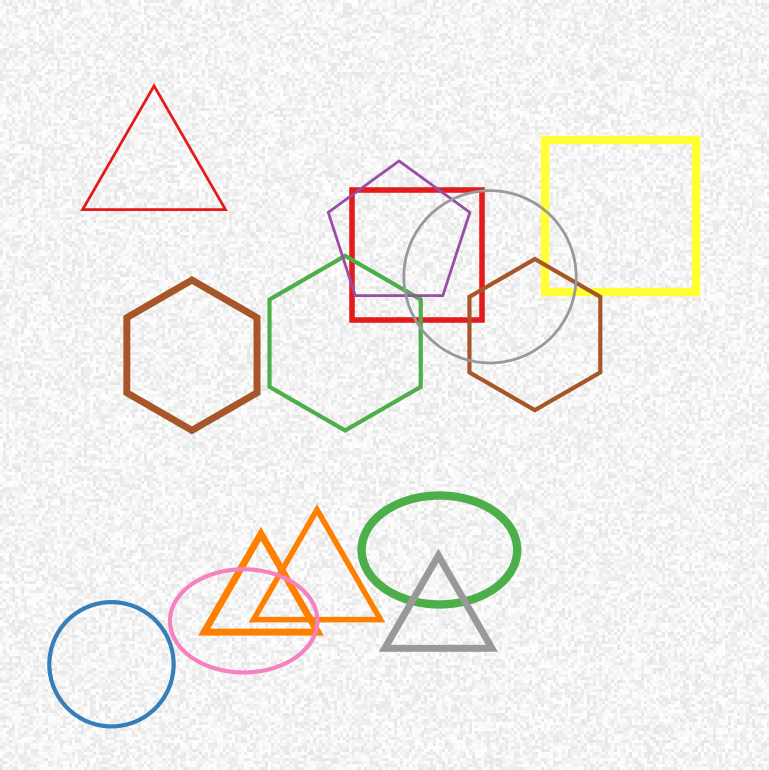[{"shape": "square", "thickness": 2, "radius": 0.42, "center": [0.542, 0.669]}, {"shape": "triangle", "thickness": 1, "radius": 0.54, "center": [0.2, 0.781]}, {"shape": "circle", "thickness": 1.5, "radius": 0.4, "center": [0.145, 0.137]}, {"shape": "oval", "thickness": 3, "radius": 0.51, "center": [0.571, 0.286]}, {"shape": "hexagon", "thickness": 1.5, "radius": 0.57, "center": [0.448, 0.554]}, {"shape": "pentagon", "thickness": 1, "radius": 0.48, "center": [0.518, 0.694]}, {"shape": "triangle", "thickness": 2, "radius": 0.48, "center": [0.412, 0.243]}, {"shape": "triangle", "thickness": 2.5, "radius": 0.43, "center": [0.339, 0.222]}, {"shape": "square", "thickness": 3, "radius": 0.49, "center": [0.806, 0.719]}, {"shape": "hexagon", "thickness": 1.5, "radius": 0.49, "center": [0.695, 0.565]}, {"shape": "hexagon", "thickness": 2.5, "radius": 0.49, "center": [0.249, 0.539]}, {"shape": "oval", "thickness": 1.5, "radius": 0.48, "center": [0.316, 0.194]}, {"shape": "triangle", "thickness": 2.5, "radius": 0.4, "center": [0.569, 0.198]}, {"shape": "circle", "thickness": 1, "radius": 0.56, "center": [0.636, 0.641]}]